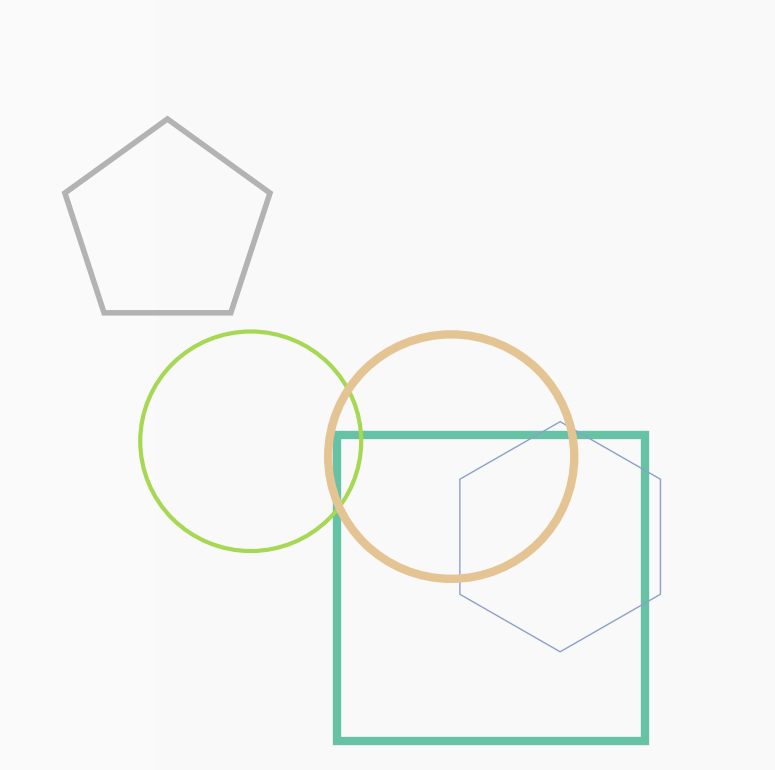[{"shape": "square", "thickness": 3, "radius": 0.99, "center": [0.634, 0.236]}, {"shape": "hexagon", "thickness": 0.5, "radius": 0.75, "center": [0.723, 0.303]}, {"shape": "circle", "thickness": 1.5, "radius": 0.71, "center": [0.324, 0.427]}, {"shape": "circle", "thickness": 3, "radius": 0.79, "center": [0.582, 0.407]}, {"shape": "pentagon", "thickness": 2, "radius": 0.7, "center": [0.216, 0.706]}]